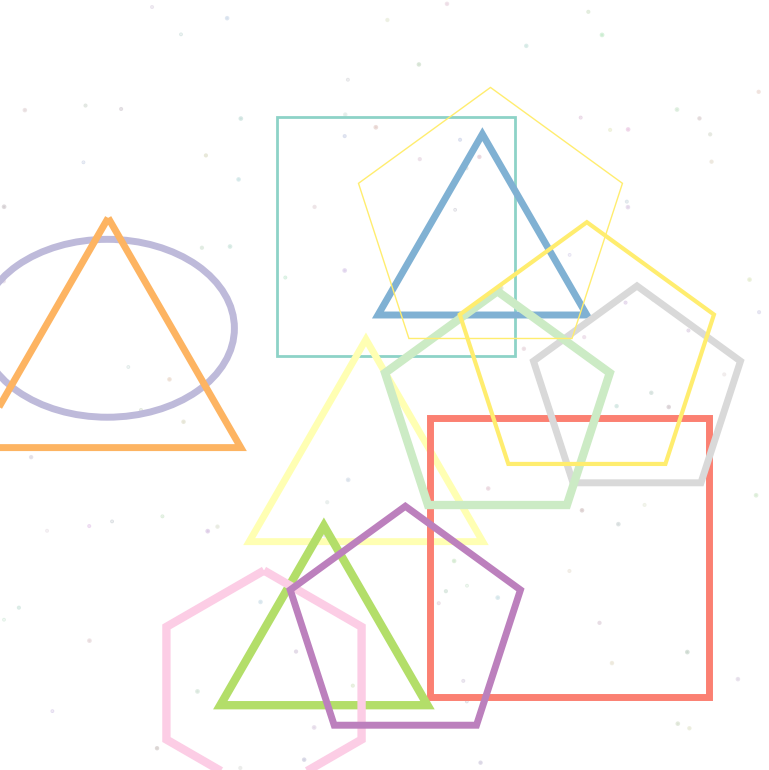[{"shape": "square", "thickness": 1, "radius": 0.77, "center": [0.514, 0.693]}, {"shape": "triangle", "thickness": 2.5, "radius": 0.88, "center": [0.475, 0.384]}, {"shape": "oval", "thickness": 2.5, "radius": 0.83, "center": [0.139, 0.574]}, {"shape": "square", "thickness": 2.5, "radius": 0.91, "center": [0.739, 0.276]}, {"shape": "triangle", "thickness": 2.5, "radius": 0.78, "center": [0.626, 0.669]}, {"shape": "triangle", "thickness": 2.5, "radius": 0.99, "center": [0.141, 0.518]}, {"shape": "triangle", "thickness": 3, "radius": 0.78, "center": [0.421, 0.162]}, {"shape": "hexagon", "thickness": 3, "radius": 0.73, "center": [0.343, 0.113]}, {"shape": "pentagon", "thickness": 2.5, "radius": 0.71, "center": [0.827, 0.487]}, {"shape": "pentagon", "thickness": 2.5, "radius": 0.79, "center": [0.526, 0.185]}, {"shape": "pentagon", "thickness": 3, "radius": 0.77, "center": [0.646, 0.468]}, {"shape": "pentagon", "thickness": 0.5, "radius": 0.9, "center": [0.637, 0.706]}, {"shape": "pentagon", "thickness": 1.5, "radius": 0.87, "center": [0.762, 0.538]}]